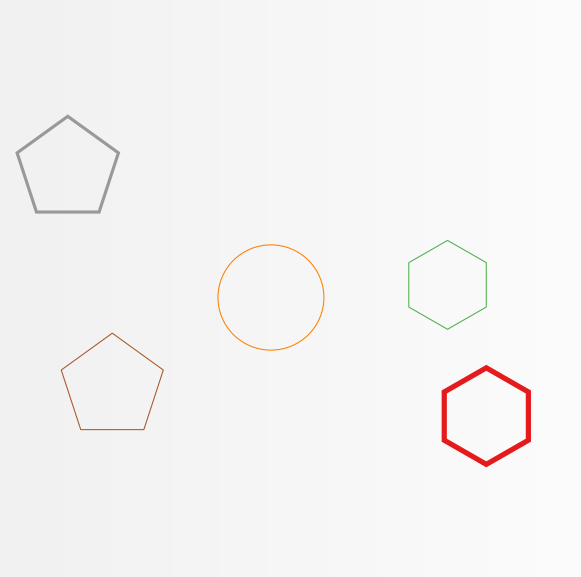[{"shape": "hexagon", "thickness": 2.5, "radius": 0.42, "center": [0.837, 0.279]}, {"shape": "hexagon", "thickness": 0.5, "radius": 0.38, "center": [0.77, 0.506]}, {"shape": "circle", "thickness": 0.5, "radius": 0.46, "center": [0.466, 0.484]}, {"shape": "pentagon", "thickness": 0.5, "radius": 0.46, "center": [0.193, 0.33]}, {"shape": "pentagon", "thickness": 1.5, "radius": 0.46, "center": [0.117, 0.706]}]